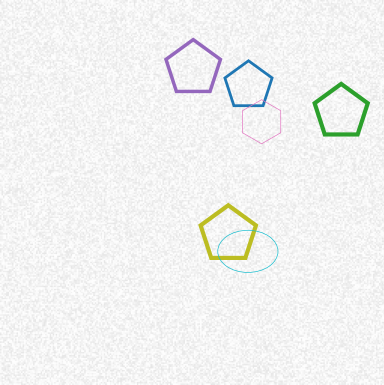[{"shape": "pentagon", "thickness": 2, "radius": 0.32, "center": [0.645, 0.778]}, {"shape": "pentagon", "thickness": 3, "radius": 0.36, "center": [0.886, 0.709]}, {"shape": "pentagon", "thickness": 2.5, "radius": 0.37, "center": [0.502, 0.823]}, {"shape": "hexagon", "thickness": 0.5, "radius": 0.29, "center": [0.68, 0.684]}, {"shape": "pentagon", "thickness": 3, "radius": 0.38, "center": [0.593, 0.391]}, {"shape": "oval", "thickness": 0.5, "radius": 0.39, "center": [0.644, 0.347]}]